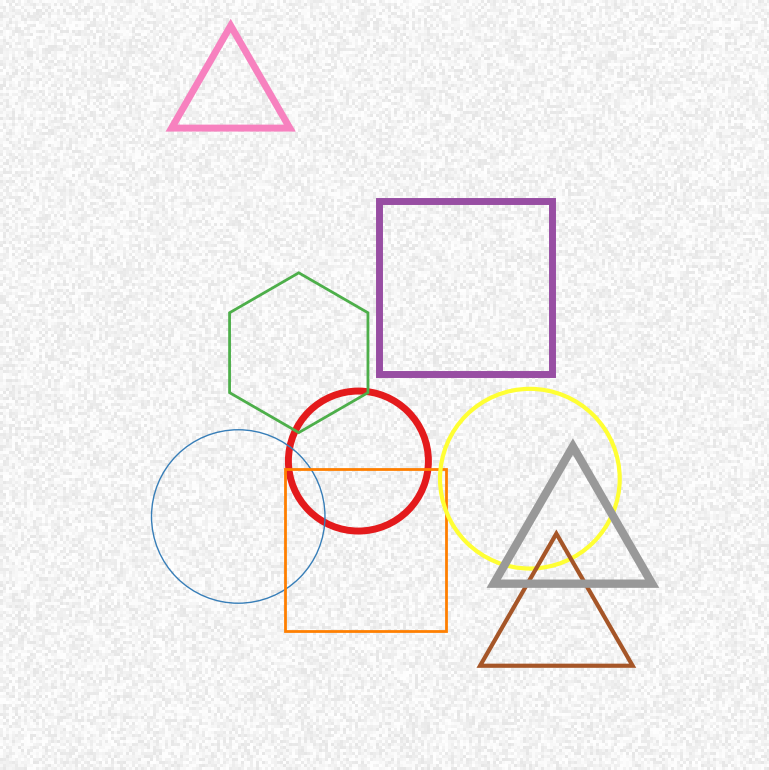[{"shape": "circle", "thickness": 2.5, "radius": 0.45, "center": [0.465, 0.401]}, {"shape": "circle", "thickness": 0.5, "radius": 0.56, "center": [0.309, 0.329]}, {"shape": "hexagon", "thickness": 1, "radius": 0.52, "center": [0.388, 0.542]}, {"shape": "square", "thickness": 2.5, "radius": 0.56, "center": [0.605, 0.627]}, {"shape": "square", "thickness": 1, "radius": 0.52, "center": [0.475, 0.286]}, {"shape": "circle", "thickness": 1.5, "radius": 0.58, "center": [0.688, 0.378]}, {"shape": "triangle", "thickness": 1.5, "radius": 0.57, "center": [0.723, 0.193]}, {"shape": "triangle", "thickness": 2.5, "radius": 0.44, "center": [0.3, 0.878]}, {"shape": "triangle", "thickness": 3, "radius": 0.59, "center": [0.744, 0.301]}]